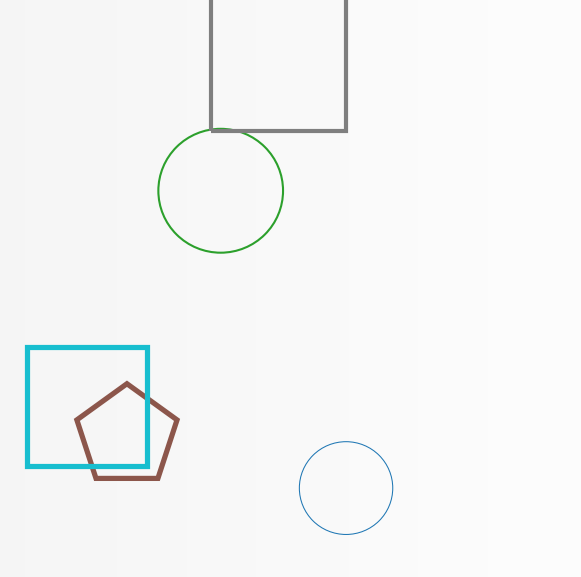[{"shape": "circle", "thickness": 0.5, "radius": 0.4, "center": [0.595, 0.154]}, {"shape": "circle", "thickness": 1, "radius": 0.54, "center": [0.38, 0.669]}, {"shape": "pentagon", "thickness": 2.5, "radius": 0.45, "center": [0.218, 0.244]}, {"shape": "square", "thickness": 2, "radius": 0.58, "center": [0.479, 0.888]}, {"shape": "square", "thickness": 2.5, "radius": 0.52, "center": [0.15, 0.296]}]